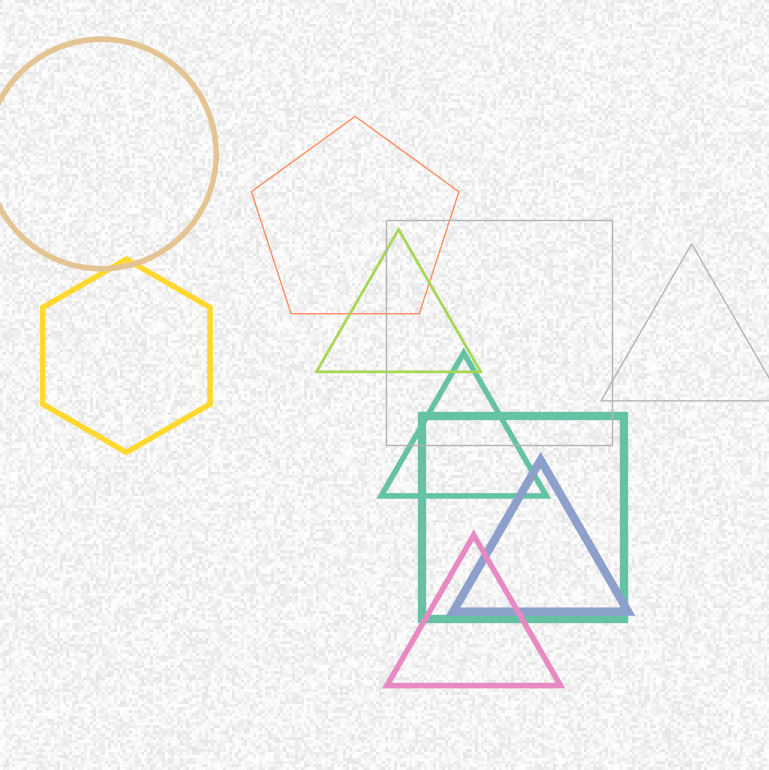[{"shape": "square", "thickness": 3, "radius": 0.66, "center": [0.679, 0.328]}, {"shape": "triangle", "thickness": 2, "radius": 0.62, "center": [0.602, 0.418]}, {"shape": "pentagon", "thickness": 0.5, "radius": 0.71, "center": [0.461, 0.707]}, {"shape": "triangle", "thickness": 3, "radius": 0.66, "center": [0.702, 0.271]}, {"shape": "triangle", "thickness": 2, "radius": 0.65, "center": [0.615, 0.175]}, {"shape": "triangle", "thickness": 1, "radius": 0.62, "center": [0.518, 0.579]}, {"shape": "hexagon", "thickness": 2, "radius": 0.63, "center": [0.164, 0.538]}, {"shape": "circle", "thickness": 2, "radius": 0.75, "center": [0.132, 0.8]}, {"shape": "triangle", "thickness": 0.5, "radius": 0.68, "center": [0.898, 0.547]}, {"shape": "square", "thickness": 0.5, "radius": 0.73, "center": [0.648, 0.568]}]